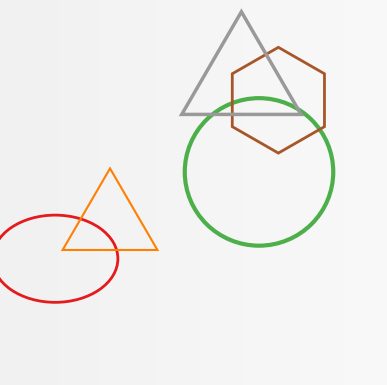[{"shape": "oval", "thickness": 2, "radius": 0.81, "center": [0.142, 0.328]}, {"shape": "circle", "thickness": 3, "radius": 0.96, "center": [0.668, 0.553]}, {"shape": "triangle", "thickness": 1.5, "radius": 0.71, "center": [0.284, 0.421]}, {"shape": "hexagon", "thickness": 2, "radius": 0.69, "center": [0.718, 0.74]}, {"shape": "triangle", "thickness": 2.5, "radius": 0.89, "center": [0.623, 0.792]}]